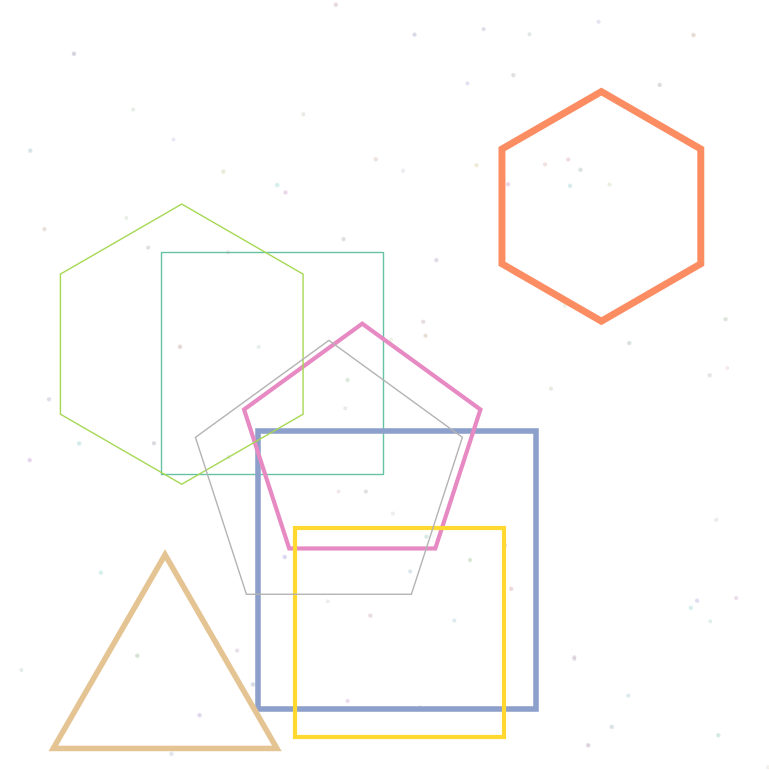[{"shape": "square", "thickness": 0.5, "radius": 0.72, "center": [0.353, 0.528]}, {"shape": "hexagon", "thickness": 2.5, "radius": 0.75, "center": [0.781, 0.732]}, {"shape": "square", "thickness": 2, "radius": 0.9, "center": [0.516, 0.259]}, {"shape": "pentagon", "thickness": 1.5, "radius": 0.81, "center": [0.47, 0.418]}, {"shape": "hexagon", "thickness": 0.5, "radius": 0.91, "center": [0.236, 0.553]}, {"shape": "square", "thickness": 1.5, "radius": 0.68, "center": [0.519, 0.179]}, {"shape": "triangle", "thickness": 2, "radius": 0.84, "center": [0.214, 0.112]}, {"shape": "pentagon", "thickness": 0.5, "radius": 0.91, "center": [0.427, 0.376]}]